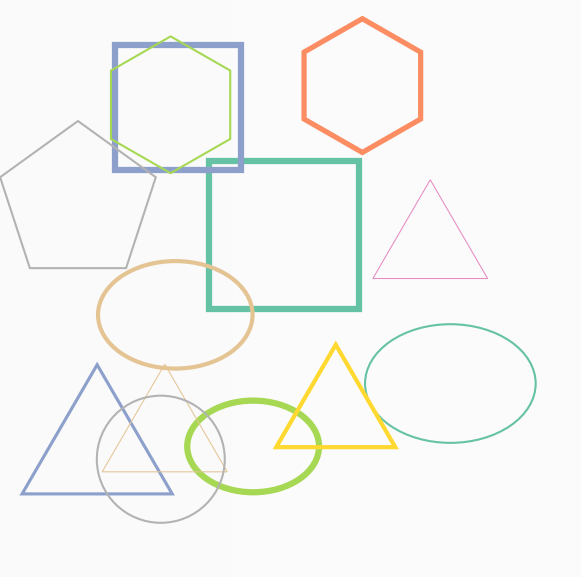[{"shape": "square", "thickness": 3, "radius": 0.64, "center": [0.488, 0.592]}, {"shape": "oval", "thickness": 1, "radius": 0.73, "center": [0.775, 0.335]}, {"shape": "hexagon", "thickness": 2.5, "radius": 0.58, "center": [0.623, 0.851]}, {"shape": "triangle", "thickness": 1.5, "radius": 0.75, "center": [0.167, 0.218]}, {"shape": "square", "thickness": 3, "radius": 0.54, "center": [0.306, 0.812]}, {"shape": "triangle", "thickness": 0.5, "radius": 0.57, "center": [0.74, 0.574]}, {"shape": "hexagon", "thickness": 1, "radius": 0.59, "center": [0.293, 0.818]}, {"shape": "oval", "thickness": 3, "radius": 0.57, "center": [0.436, 0.226]}, {"shape": "triangle", "thickness": 2, "radius": 0.59, "center": [0.578, 0.284]}, {"shape": "oval", "thickness": 2, "radius": 0.66, "center": [0.302, 0.454]}, {"shape": "triangle", "thickness": 0.5, "radius": 0.62, "center": [0.283, 0.244]}, {"shape": "circle", "thickness": 1, "radius": 0.55, "center": [0.277, 0.204]}, {"shape": "pentagon", "thickness": 1, "radius": 0.7, "center": [0.134, 0.649]}]